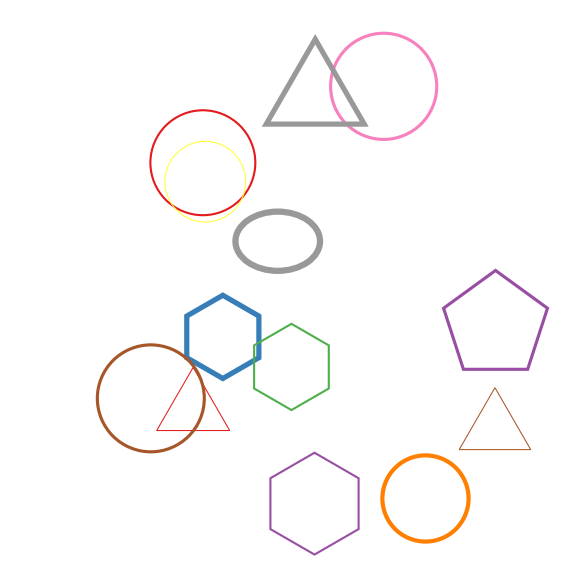[{"shape": "triangle", "thickness": 0.5, "radius": 0.36, "center": [0.335, 0.29]}, {"shape": "circle", "thickness": 1, "radius": 0.45, "center": [0.351, 0.717]}, {"shape": "hexagon", "thickness": 2.5, "radius": 0.36, "center": [0.386, 0.416]}, {"shape": "hexagon", "thickness": 1, "radius": 0.37, "center": [0.505, 0.364]}, {"shape": "pentagon", "thickness": 1.5, "radius": 0.47, "center": [0.858, 0.436]}, {"shape": "hexagon", "thickness": 1, "radius": 0.44, "center": [0.545, 0.127]}, {"shape": "circle", "thickness": 2, "radius": 0.37, "center": [0.737, 0.136]}, {"shape": "circle", "thickness": 0.5, "radius": 0.35, "center": [0.356, 0.685]}, {"shape": "triangle", "thickness": 0.5, "radius": 0.36, "center": [0.857, 0.256]}, {"shape": "circle", "thickness": 1.5, "radius": 0.46, "center": [0.261, 0.309]}, {"shape": "circle", "thickness": 1.5, "radius": 0.46, "center": [0.664, 0.85]}, {"shape": "triangle", "thickness": 2.5, "radius": 0.49, "center": [0.546, 0.833]}, {"shape": "oval", "thickness": 3, "radius": 0.37, "center": [0.481, 0.581]}]